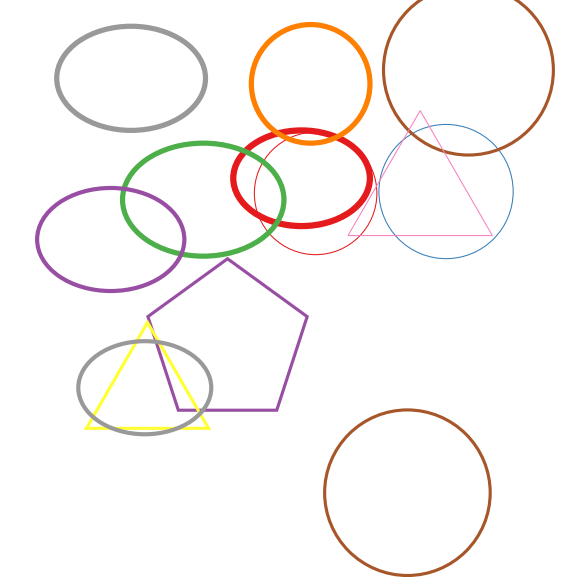[{"shape": "circle", "thickness": 0.5, "radius": 0.53, "center": [0.547, 0.664]}, {"shape": "oval", "thickness": 3, "radius": 0.59, "center": [0.522, 0.69]}, {"shape": "circle", "thickness": 0.5, "radius": 0.58, "center": [0.772, 0.667]}, {"shape": "oval", "thickness": 2.5, "radius": 0.7, "center": [0.352, 0.653]}, {"shape": "pentagon", "thickness": 1.5, "radius": 0.72, "center": [0.394, 0.406]}, {"shape": "oval", "thickness": 2, "radius": 0.64, "center": [0.192, 0.584]}, {"shape": "circle", "thickness": 2.5, "radius": 0.51, "center": [0.538, 0.854]}, {"shape": "triangle", "thickness": 1.5, "radius": 0.61, "center": [0.255, 0.319]}, {"shape": "circle", "thickness": 1.5, "radius": 0.74, "center": [0.811, 0.878]}, {"shape": "circle", "thickness": 1.5, "radius": 0.72, "center": [0.705, 0.146]}, {"shape": "triangle", "thickness": 0.5, "radius": 0.72, "center": [0.728, 0.663]}, {"shape": "oval", "thickness": 2.5, "radius": 0.64, "center": [0.227, 0.864]}, {"shape": "oval", "thickness": 2, "radius": 0.58, "center": [0.251, 0.328]}]